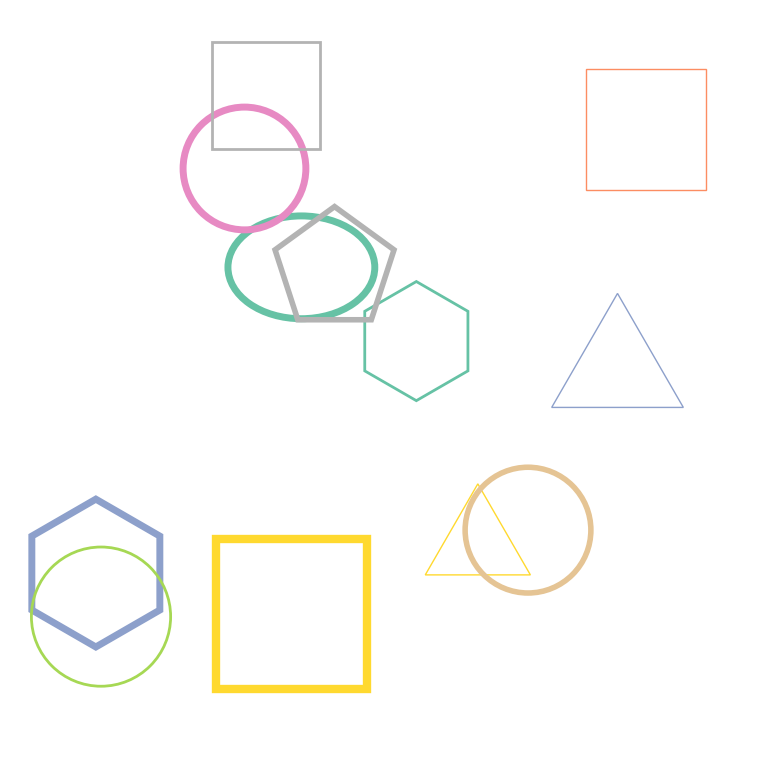[{"shape": "hexagon", "thickness": 1, "radius": 0.39, "center": [0.541, 0.557]}, {"shape": "oval", "thickness": 2.5, "radius": 0.48, "center": [0.391, 0.653]}, {"shape": "square", "thickness": 0.5, "radius": 0.39, "center": [0.839, 0.832]}, {"shape": "triangle", "thickness": 0.5, "radius": 0.49, "center": [0.802, 0.52]}, {"shape": "hexagon", "thickness": 2.5, "radius": 0.48, "center": [0.124, 0.256]}, {"shape": "circle", "thickness": 2.5, "radius": 0.4, "center": [0.318, 0.781]}, {"shape": "circle", "thickness": 1, "radius": 0.45, "center": [0.131, 0.199]}, {"shape": "triangle", "thickness": 0.5, "radius": 0.39, "center": [0.621, 0.293]}, {"shape": "square", "thickness": 3, "radius": 0.49, "center": [0.379, 0.203]}, {"shape": "circle", "thickness": 2, "radius": 0.41, "center": [0.686, 0.312]}, {"shape": "pentagon", "thickness": 2, "radius": 0.41, "center": [0.434, 0.65]}, {"shape": "square", "thickness": 1, "radius": 0.35, "center": [0.346, 0.876]}]